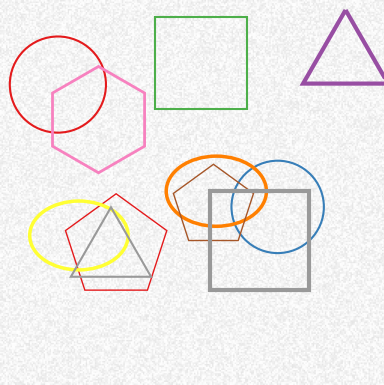[{"shape": "pentagon", "thickness": 1, "radius": 0.69, "center": [0.302, 0.358]}, {"shape": "circle", "thickness": 1.5, "radius": 0.62, "center": [0.15, 0.78]}, {"shape": "circle", "thickness": 1.5, "radius": 0.6, "center": [0.721, 0.463]}, {"shape": "square", "thickness": 1.5, "radius": 0.6, "center": [0.522, 0.836]}, {"shape": "triangle", "thickness": 3, "radius": 0.64, "center": [0.898, 0.847]}, {"shape": "oval", "thickness": 2.5, "radius": 0.65, "center": [0.562, 0.503]}, {"shape": "oval", "thickness": 2.5, "radius": 0.64, "center": [0.205, 0.388]}, {"shape": "pentagon", "thickness": 1, "radius": 0.55, "center": [0.554, 0.464]}, {"shape": "hexagon", "thickness": 2, "radius": 0.69, "center": [0.256, 0.689]}, {"shape": "square", "thickness": 3, "radius": 0.65, "center": [0.674, 0.375]}, {"shape": "triangle", "thickness": 1.5, "radius": 0.6, "center": [0.288, 0.341]}]